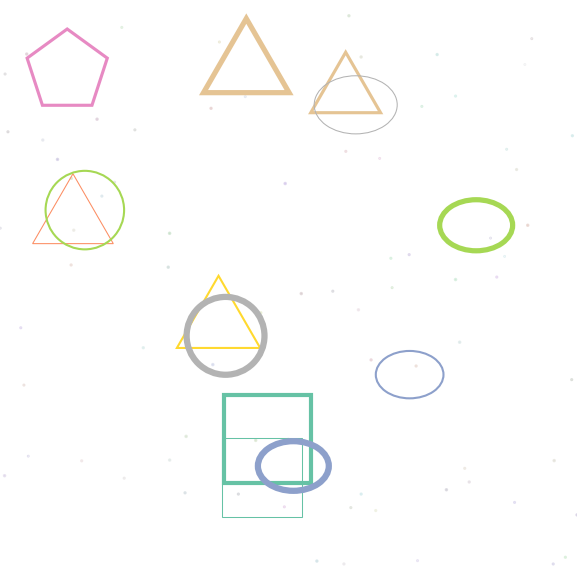[{"shape": "square", "thickness": 2, "radius": 0.38, "center": [0.463, 0.239]}, {"shape": "square", "thickness": 0.5, "radius": 0.34, "center": [0.454, 0.173]}, {"shape": "triangle", "thickness": 0.5, "radius": 0.4, "center": [0.126, 0.618]}, {"shape": "oval", "thickness": 3, "radius": 0.31, "center": [0.508, 0.192]}, {"shape": "oval", "thickness": 1, "radius": 0.29, "center": [0.709, 0.35]}, {"shape": "pentagon", "thickness": 1.5, "radius": 0.36, "center": [0.116, 0.876]}, {"shape": "oval", "thickness": 2.5, "radius": 0.32, "center": [0.825, 0.609]}, {"shape": "circle", "thickness": 1, "radius": 0.34, "center": [0.147, 0.635]}, {"shape": "triangle", "thickness": 1, "radius": 0.42, "center": [0.378, 0.438]}, {"shape": "triangle", "thickness": 1.5, "radius": 0.35, "center": [0.599, 0.839]}, {"shape": "triangle", "thickness": 2.5, "radius": 0.43, "center": [0.426, 0.881]}, {"shape": "oval", "thickness": 0.5, "radius": 0.36, "center": [0.616, 0.818]}, {"shape": "circle", "thickness": 3, "radius": 0.34, "center": [0.391, 0.418]}]